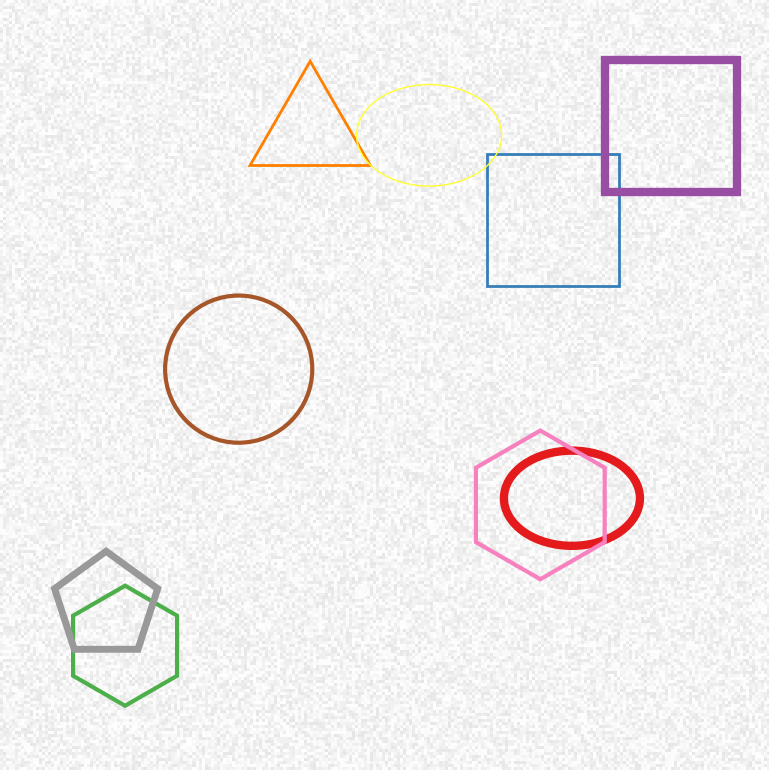[{"shape": "oval", "thickness": 3, "radius": 0.44, "center": [0.743, 0.353]}, {"shape": "square", "thickness": 1, "radius": 0.43, "center": [0.718, 0.715]}, {"shape": "hexagon", "thickness": 1.5, "radius": 0.39, "center": [0.162, 0.161]}, {"shape": "square", "thickness": 3, "radius": 0.43, "center": [0.871, 0.837]}, {"shape": "triangle", "thickness": 1, "radius": 0.45, "center": [0.403, 0.83]}, {"shape": "oval", "thickness": 0.5, "radius": 0.47, "center": [0.557, 0.824]}, {"shape": "circle", "thickness": 1.5, "radius": 0.48, "center": [0.31, 0.521]}, {"shape": "hexagon", "thickness": 1.5, "radius": 0.48, "center": [0.702, 0.344]}, {"shape": "pentagon", "thickness": 2.5, "radius": 0.35, "center": [0.138, 0.214]}]